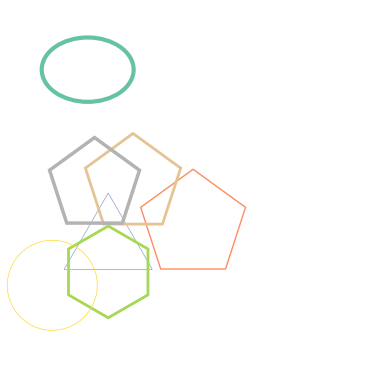[{"shape": "oval", "thickness": 3, "radius": 0.6, "center": [0.228, 0.819]}, {"shape": "pentagon", "thickness": 1, "radius": 0.72, "center": [0.502, 0.417]}, {"shape": "triangle", "thickness": 0.5, "radius": 0.66, "center": [0.281, 0.366]}, {"shape": "hexagon", "thickness": 2, "radius": 0.6, "center": [0.281, 0.294]}, {"shape": "circle", "thickness": 0.5, "radius": 0.58, "center": [0.136, 0.259]}, {"shape": "pentagon", "thickness": 2, "radius": 0.65, "center": [0.346, 0.523]}, {"shape": "pentagon", "thickness": 2.5, "radius": 0.61, "center": [0.246, 0.52]}]